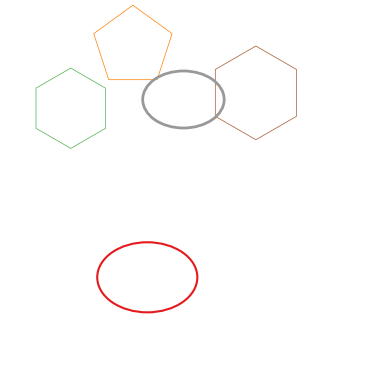[{"shape": "oval", "thickness": 1.5, "radius": 0.65, "center": [0.383, 0.28]}, {"shape": "hexagon", "thickness": 0.5, "radius": 0.52, "center": [0.184, 0.719]}, {"shape": "pentagon", "thickness": 0.5, "radius": 0.54, "center": [0.345, 0.88]}, {"shape": "hexagon", "thickness": 0.5, "radius": 0.61, "center": [0.665, 0.759]}, {"shape": "oval", "thickness": 2, "radius": 0.53, "center": [0.476, 0.742]}]